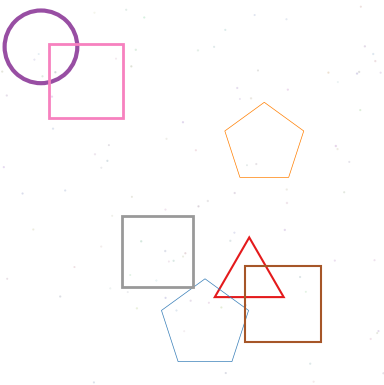[{"shape": "triangle", "thickness": 1.5, "radius": 0.52, "center": [0.647, 0.28]}, {"shape": "pentagon", "thickness": 0.5, "radius": 0.59, "center": [0.533, 0.157]}, {"shape": "circle", "thickness": 3, "radius": 0.47, "center": [0.106, 0.878]}, {"shape": "pentagon", "thickness": 0.5, "radius": 0.54, "center": [0.686, 0.627]}, {"shape": "square", "thickness": 1.5, "radius": 0.49, "center": [0.735, 0.211]}, {"shape": "square", "thickness": 2, "radius": 0.48, "center": [0.224, 0.789]}, {"shape": "square", "thickness": 2, "radius": 0.46, "center": [0.41, 0.346]}]